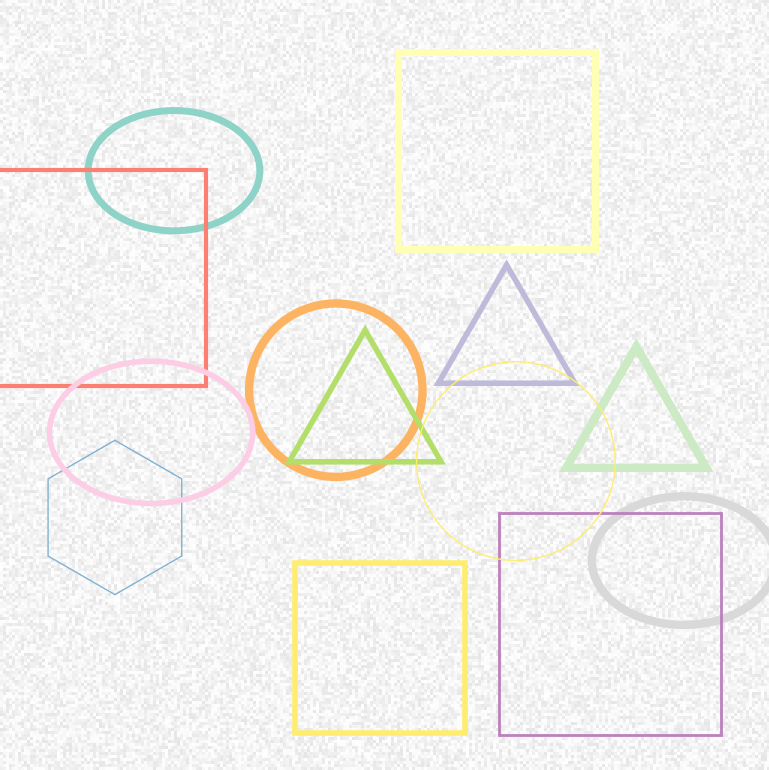[{"shape": "oval", "thickness": 2.5, "radius": 0.56, "center": [0.226, 0.778]}, {"shape": "square", "thickness": 2.5, "radius": 0.64, "center": [0.645, 0.804]}, {"shape": "triangle", "thickness": 2, "radius": 0.51, "center": [0.658, 0.554]}, {"shape": "square", "thickness": 1.5, "radius": 0.7, "center": [0.127, 0.639]}, {"shape": "hexagon", "thickness": 0.5, "radius": 0.5, "center": [0.149, 0.328]}, {"shape": "circle", "thickness": 3, "radius": 0.56, "center": [0.436, 0.493]}, {"shape": "triangle", "thickness": 2, "radius": 0.57, "center": [0.474, 0.457]}, {"shape": "oval", "thickness": 2, "radius": 0.66, "center": [0.196, 0.439]}, {"shape": "oval", "thickness": 3, "radius": 0.6, "center": [0.888, 0.272]}, {"shape": "square", "thickness": 1, "radius": 0.72, "center": [0.792, 0.189]}, {"shape": "triangle", "thickness": 3, "radius": 0.53, "center": [0.826, 0.445]}, {"shape": "square", "thickness": 2, "radius": 0.55, "center": [0.494, 0.159]}, {"shape": "circle", "thickness": 0.5, "radius": 0.65, "center": [0.67, 0.401]}]